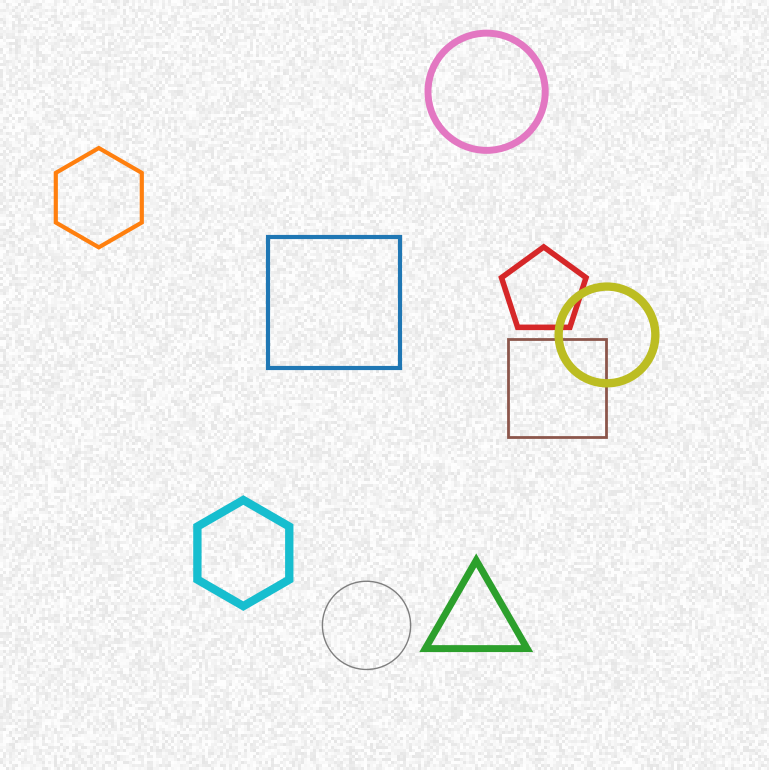[{"shape": "square", "thickness": 1.5, "radius": 0.43, "center": [0.434, 0.607]}, {"shape": "hexagon", "thickness": 1.5, "radius": 0.32, "center": [0.128, 0.743]}, {"shape": "triangle", "thickness": 2.5, "radius": 0.38, "center": [0.618, 0.196]}, {"shape": "pentagon", "thickness": 2, "radius": 0.29, "center": [0.706, 0.622]}, {"shape": "square", "thickness": 1, "radius": 0.32, "center": [0.723, 0.496]}, {"shape": "circle", "thickness": 2.5, "radius": 0.38, "center": [0.632, 0.881]}, {"shape": "circle", "thickness": 0.5, "radius": 0.29, "center": [0.476, 0.188]}, {"shape": "circle", "thickness": 3, "radius": 0.31, "center": [0.788, 0.565]}, {"shape": "hexagon", "thickness": 3, "radius": 0.34, "center": [0.316, 0.282]}]